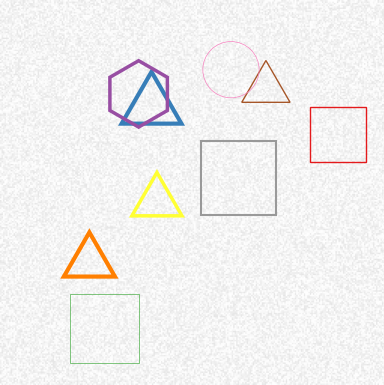[{"shape": "square", "thickness": 1, "radius": 0.36, "center": [0.878, 0.651]}, {"shape": "triangle", "thickness": 3, "radius": 0.45, "center": [0.394, 0.724]}, {"shape": "square", "thickness": 0.5, "radius": 0.45, "center": [0.271, 0.146]}, {"shape": "hexagon", "thickness": 2.5, "radius": 0.43, "center": [0.36, 0.756]}, {"shape": "triangle", "thickness": 3, "radius": 0.38, "center": [0.232, 0.32]}, {"shape": "triangle", "thickness": 2.5, "radius": 0.38, "center": [0.408, 0.477]}, {"shape": "triangle", "thickness": 1, "radius": 0.36, "center": [0.691, 0.77]}, {"shape": "circle", "thickness": 0.5, "radius": 0.37, "center": [0.6, 0.819]}, {"shape": "square", "thickness": 1.5, "radius": 0.48, "center": [0.62, 0.538]}]